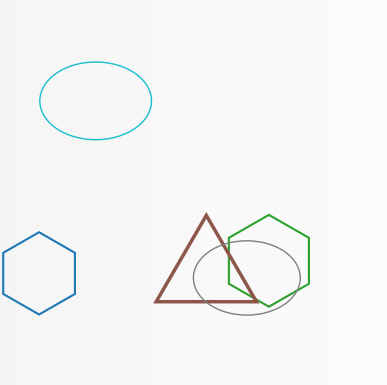[{"shape": "hexagon", "thickness": 1.5, "radius": 0.53, "center": [0.101, 0.29]}, {"shape": "hexagon", "thickness": 1.5, "radius": 0.6, "center": [0.694, 0.323]}, {"shape": "triangle", "thickness": 2.5, "radius": 0.75, "center": [0.532, 0.291]}, {"shape": "oval", "thickness": 1, "radius": 0.69, "center": [0.637, 0.278]}, {"shape": "oval", "thickness": 1, "radius": 0.72, "center": [0.247, 0.738]}]